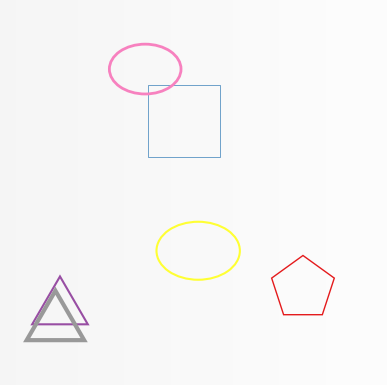[{"shape": "pentagon", "thickness": 1, "radius": 0.42, "center": [0.782, 0.251]}, {"shape": "square", "thickness": 0.5, "radius": 0.47, "center": [0.476, 0.686]}, {"shape": "triangle", "thickness": 1.5, "radius": 0.41, "center": [0.155, 0.199]}, {"shape": "oval", "thickness": 1.5, "radius": 0.54, "center": [0.511, 0.349]}, {"shape": "oval", "thickness": 2, "radius": 0.46, "center": [0.375, 0.821]}, {"shape": "triangle", "thickness": 3, "radius": 0.43, "center": [0.143, 0.159]}]